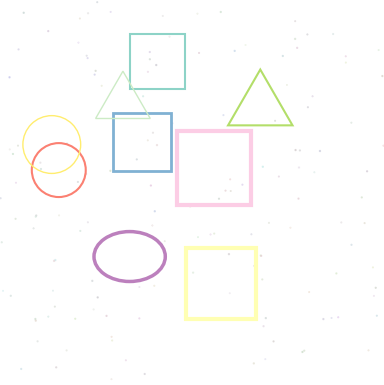[{"shape": "square", "thickness": 1.5, "radius": 0.36, "center": [0.41, 0.841]}, {"shape": "square", "thickness": 3, "radius": 0.46, "center": [0.575, 0.263]}, {"shape": "circle", "thickness": 1.5, "radius": 0.35, "center": [0.153, 0.558]}, {"shape": "square", "thickness": 2, "radius": 0.38, "center": [0.368, 0.632]}, {"shape": "triangle", "thickness": 1.5, "radius": 0.48, "center": [0.676, 0.723]}, {"shape": "square", "thickness": 3, "radius": 0.48, "center": [0.555, 0.563]}, {"shape": "oval", "thickness": 2.5, "radius": 0.46, "center": [0.337, 0.334]}, {"shape": "triangle", "thickness": 1, "radius": 0.41, "center": [0.319, 0.733]}, {"shape": "circle", "thickness": 1, "radius": 0.38, "center": [0.135, 0.625]}]